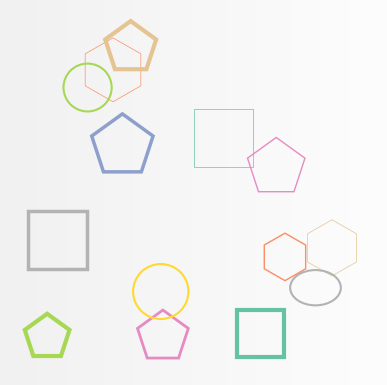[{"shape": "square", "thickness": 0.5, "radius": 0.38, "center": [0.576, 0.642]}, {"shape": "square", "thickness": 3, "radius": 0.31, "center": [0.672, 0.133]}, {"shape": "hexagon", "thickness": 1, "radius": 0.31, "center": [0.735, 0.333]}, {"shape": "hexagon", "thickness": 0.5, "radius": 0.41, "center": [0.292, 0.819]}, {"shape": "pentagon", "thickness": 2.5, "radius": 0.42, "center": [0.316, 0.621]}, {"shape": "pentagon", "thickness": 2, "radius": 0.34, "center": [0.42, 0.126]}, {"shape": "pentagon", "thickness": 1, "radius": 0.39, "center": [0.713, 0.565]}, {"shape": "pentagon", "thickness": 3, "radius": 0.3, "center": [0.122, 0.124]}, {"shape": "circle", "thickness": 1.5, "radius": 0.31, "center": [0.226, 0.773]}, {"shape": "circle", "thickness": 1.5, "radius": 0.36, "center": [0.415, 0.243]}, {"shape": "pentagon", "thickness": 3, "radius": 0.35, "center": [0.337, 0.876]}, {"shape": "hexagon", "thickness": 0.5, "radius": 0.37, "center": [0.857, 0.356]}, {"shape": "oval", "thickness": 1.5, "radius": 0.33, "center": [0.814, 0.253]}, {"shape": "square", "thickness": 2.5, "radius": 0.38, "center": [0.149, 0.377]}]